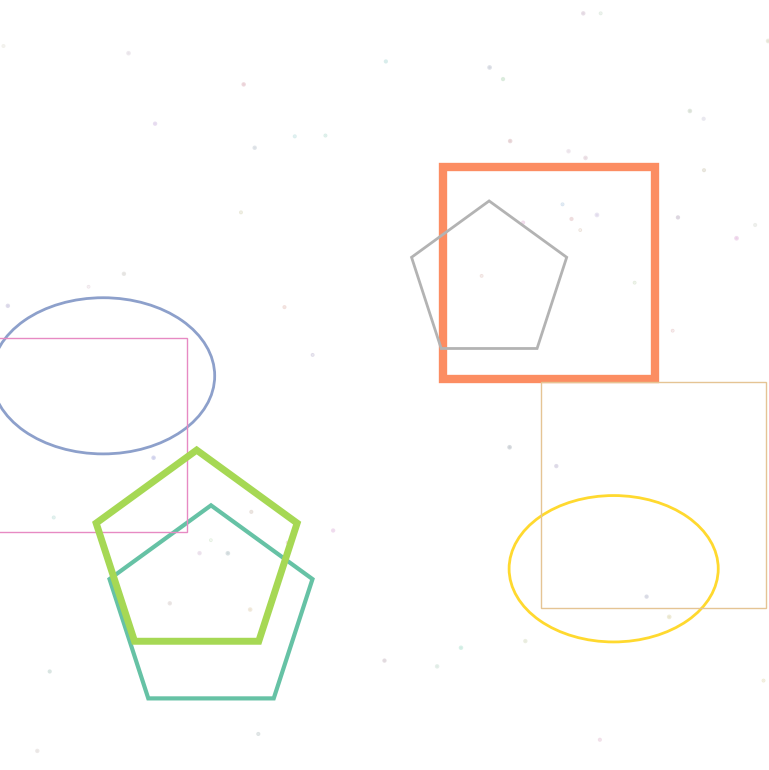[{"shape": "pentagon", "thickness": 1.5, "radius": 0.69, "center": [0.274, 0.205]}, {"shape": "square", "thickness": 3, "radius": 0.69, "center": [0.713, 0.645]}, {"shape": "oval", "thickness": 1, "radius": 0.72, "center": [0.134, 0.512]}, {"shape": "square", "thickness": 0.5, "radius": 0.63, "center": [0.117, 0.436]}, {"shape": "pentagon", "thickness": 2.5, "radius": 0.69, "center": [0.255, 0.278]}, {"shape": "oval", "thickness": 1, "radius": 0.68, "center": [0.797, 0.261]}, {"shape": "square", "thickness": 0.5, "radius": 0.73, "center": [0.849, 0.358]}, {"shape": "pentagon", "thickness": 1, "radius": 0.53, "center": [0.635, 0.633]}]